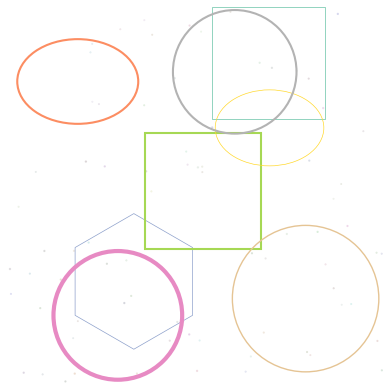[{"shape": "square", "thickness": 0.5, "radius": 0.73, "center": [0.698, 0.836]}, {"shape": "oval", "thickness": 1.5, "radius": 0.79, "center": [0.202, 0.788]}, {"shape": "hexagon", "thickness": 0.5, "radius": 0.88, "center": [0.348, 0.269]}, {"shape": "circle", "thickness": 3, "radius": 0.84, "center": [0.306, 0.181]}, {"shape": "square", "thickness": 1.5, "radius": 0.75, "center": [0.528, 0.504]}, {"shape": "oval", "thickness": 0.5, "radius": 0.71, "center": [0.7, 0.668]}, {"shape": "circle", "thickness": 1, "radius": 0.95, "center": [0.794, 0.224]}, {"shape": "circle", "thickness": 1.5, "radius": 0.8, "center": [0.61, 0.813]}]